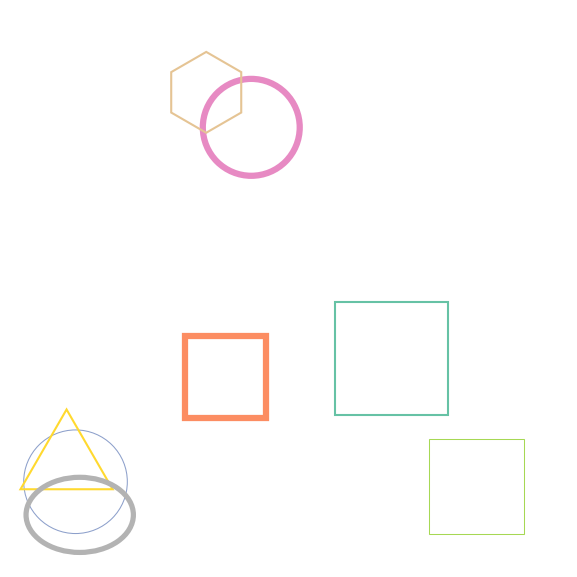[{"shape": "square", "thickness": 1, "radius": 0.49, "center": [0.678, 0.378]}, {"shape": "square", "thickness": 3, "radius": 0.35, "center": [0.391, 0.347]}, {"shape": "circle", "thickness": 0.5, "radius": 0.45, "center": [0.131, 0.165]}, {"shape": "circle", "thickness": 3, "radius": 0.42, "center": [0.435, 0.779]}, {"shape": "square", "thickness": 0.5, "radius": 0.41, "center": [0.826, 0.157]}, {"shape": "triangle", "thickness": 1, "radius": 0.46, "center": [0.115, 0.198]}, {"shape": "hexagon", "thickness": 1, "radius": 0.35, "center": [0.357, 0.839]}, {"shape": "oval", "thickness": 2.5, "radius": 0.46, "center": [0.138, 0.108]}]